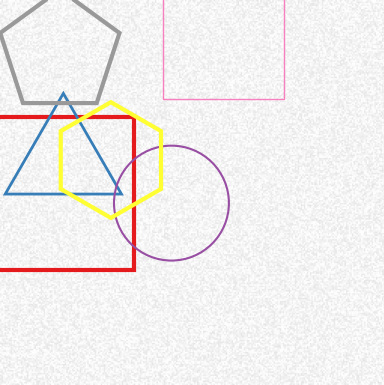[{"shape": "square", "thickness": 3, "radius": 1.0, "center": [0.15, 0.498]}, {"shape": "triangle", "thickness": 2, "radius": 0.87, "center": [0.165, 0.583]}, {"shape": "circle", "thickness": 1.5, "radius": 0.75, "center": [0.445, 0.472]}, {"shape": "hexagon", "thickness": 3, "radius": 0.75, "center": [0.288, 0.584]}, {"shape": "square", "thickness": 1, "radius": 0.79, "center": [0.581, 0.899]}, {"shape": "pentagon", "thickness": 3, "radius": 0.81, "center": [0.155, 0.864]}]